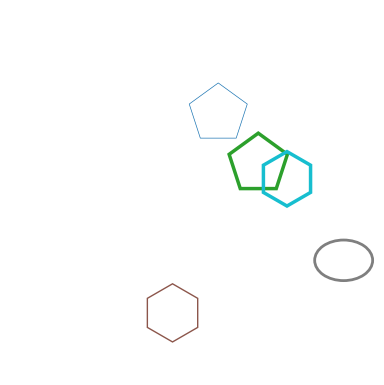[{"shape": "pentagon", "thickness": 0.5, "radius": 0.4, "center": [0.567, 0.705]}, {"shape": "pentagon", "thickness": 2.5, "radius": 0.4, "center": [0.671, 0.575]}, {"shape": "hexagon", "thickness": 1, "radius": 0.38, "center": [0.448, 0.187]}, {"shape": "oval", "thickness": 2, "radius": 0.38, "center": [0.893, 0.324]}, {"shape": "hexagon", "thickness": 2.5, "radius": 0.35, "center": [0.745, 0.536]}]